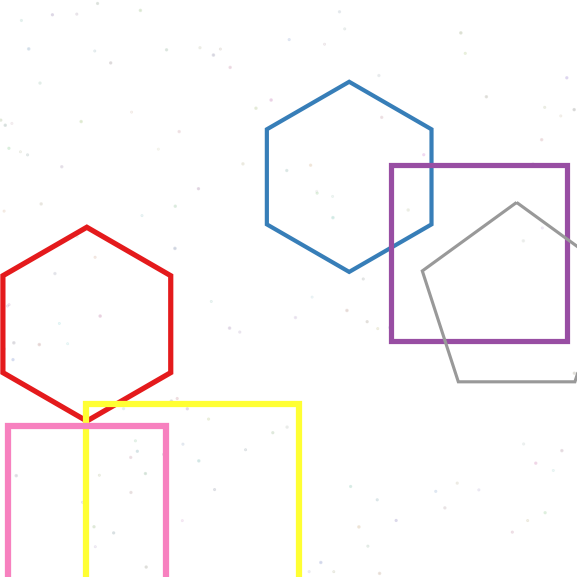[{"shape": "hexagon", "thickness": 2.5, "radius": 0.84, "center": [0.15, 0.438]}, {"shape": "hexagon", "thickness": 2, "radius": 0.82, "center": [0.605, 0.693]}, {"shape": "square", "thickness": 2.5, "radius": 0.76, "center": [0.829, 0.561]}, {"shape": "square", "thickness": 3, "radius": 0.92, "center": [0.334, 0.115]}, {"shape": "square", "thickness": 3, "radius": 0.68, "center": [0.151, 0.125]}, {"shape": "pentagon", "thickness": 1.5, "radius": 0.86, "center": [0.895, 0.477]}]